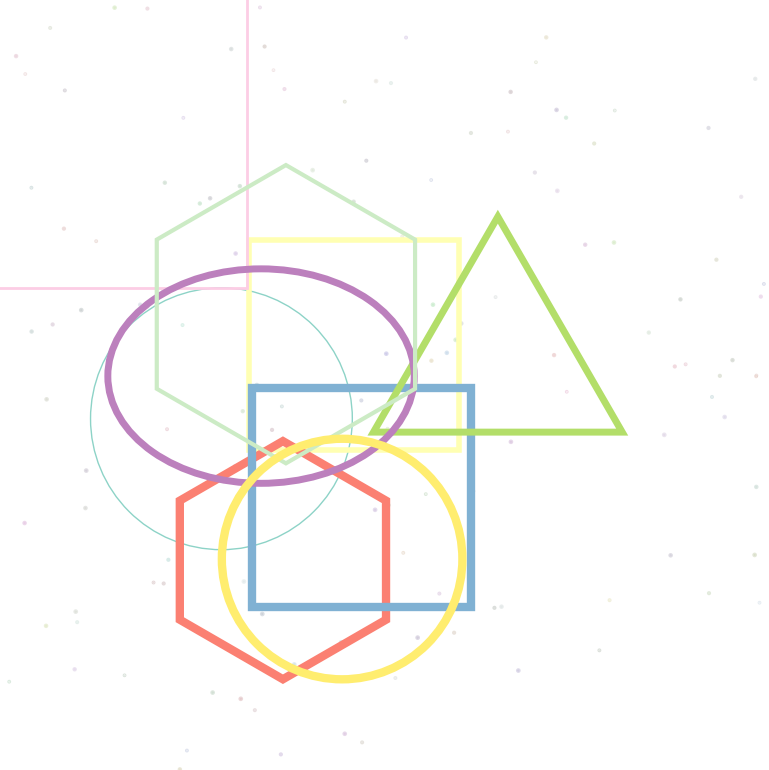[{"shape": "circle", "thickness": 0.5, "radius": 0.85, "center": [0.288, 0.456]}, {"shape": "square", "thickness": 2, "radius": 0.68, "center": [0.46, 0.552]}, {"shape": "hexagon", "thickness": 3, "radius": 0.77, "center": [0.367, 0.272]}, {"shape": "square", "thickness": 3, "radius": 0.71, "center": [0.47, 0.354]}, {"shape": "triangle", "thickness": 2.5, "radius": 0.93, "center": [0.647, 0.532]}, {"shape": "square", "thickness": 1, "radius": 0.95, "center": [0.131, 0.817]}, {"shape": "oval", "thickness": 2.5, "radius": 0.99, "center": [0.339, 0.512]}, {"shape": "hexagon", "thickness": 1.5, "radius": 0.97, "center": [0.371, 0.592]}, {"shape": "circle", "thickness": 3, "radius": 0.78, "center": [0.444, 0.274]}]